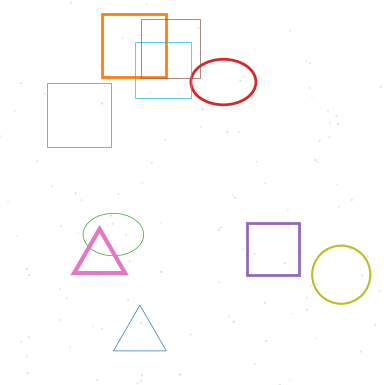[{"shape": "triangle", "thickness": 0.5, "radius": 0.4, "center": [0.363, 0.128]}, {"shape": "square", "thickness": 2, "radius": 0.42, "center": [0.349, 0.882]}, {"shape": "oval", "thickness": 0.5, "radius": 0.39, "center": [0.295, 0.391]}, {"shape": "oval", "thickness": 2, "radius": 0.42, "center": [0.58, 0.787]}, {"shape": "square", "thickness": 2, "radius": 0.34, "center": [0.708, 0.353]}, {"shape": "square", "thickness": 0.5, "radius": 0.38, "center": [0.442, 0.873]}, {"shape": "triangle", "thickness": 3, "radius": 0.38, "center": [0.259, 0.329]}, {"shape": "square", "thickness": 0.5, "radius": 0.42, "center": [0.206, 0.701]}, {"shape": "circle", "thickness": 1.5, "radius": 0.38, "center": [0.886, 0.287]}, {"shape": "square", "thickness": 0.5, "radius": 0.36, "center": [0.424, 0.817]}]